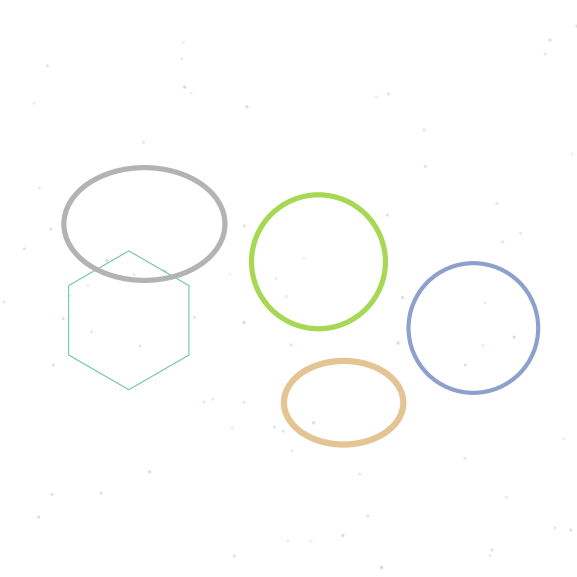[{"shape": "hexagon", "thickness": 0.5, "radius": 0.6, "center": [0.223, 0.444]}, {"shape": "circle", "thickness": 2, "radius": 0.56, "center": [0.82, 0.431]}, {"shape": "circle", "thickness": 2.5, "radius": 0.58, "center": [0.551, 0.546]}, {"shape": "oval", "thickness": 3, "radius": 0.52, "center": [0.595, 0.302]}, {"shape": "oval", "thickness": 2.5, "radius": 0.7, "center": [0.25, 0.611]}]